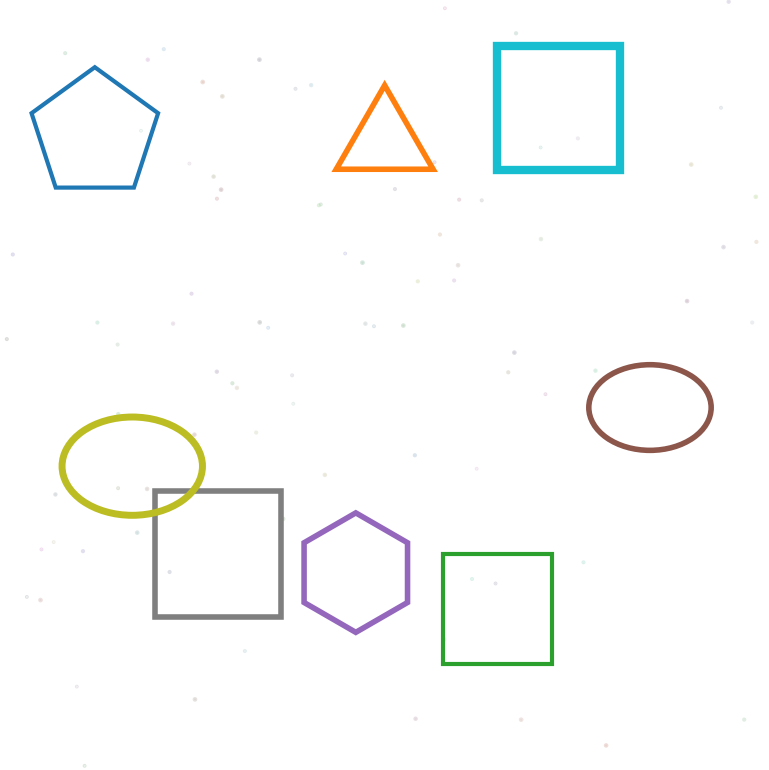[{"shape": "pentagon", "thickness": 1.5, "radius": 0.43, "center": [0.123, 0.826]}, {"shape": "triangle", "thickness": 2, "radius": 0.36, "center": [0.5, 0.817]}, {"shape": "square", "thickness": 1.5, "radius": 0.35, "center": [0.646, 0.209]}, {"shape": "hexagon", "thickness": 2, "radius": 0.39, "center": [0.462, 0.256]}, {"shape": "oval", "thickness": 2, "radius": 0.4, "center": [0.844, 0.471]}, {"shape": "square", "thickness": 2, "radius": 0.41, "center": [0.283, 0.281]}, {"shape": "oval", "thickness": 2.5, "radius": 0.46, "center": [0.172, 0.395]}, {"shape": "square", "thickness": 3, "radius": 0.4, "center": [0.725, 0.86]}]